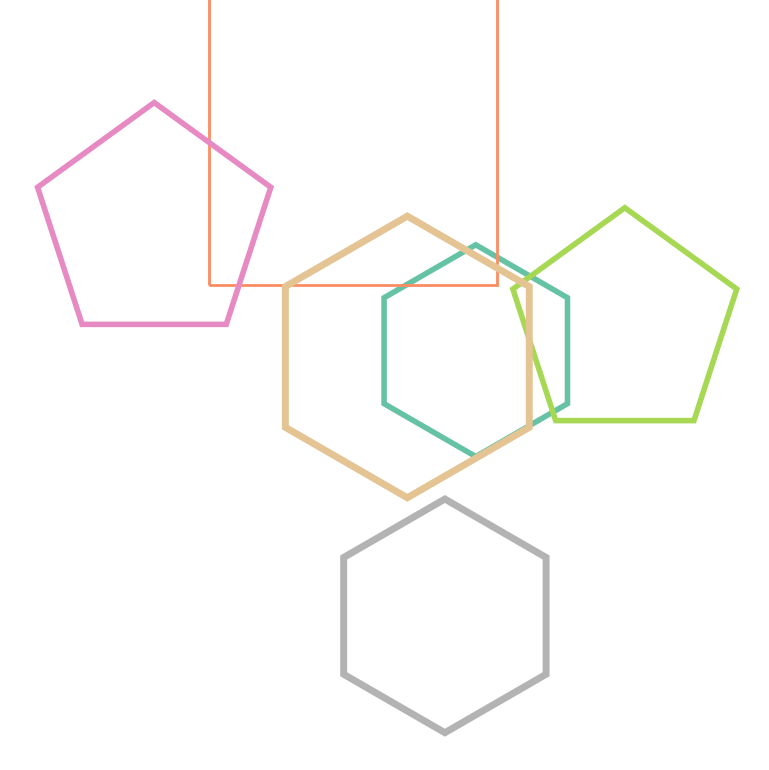[{"shape": "hexagon", "thickness": 2, "radius": 0.69, "center": [0.618, 0.545]}, {"shape": "square", "thickness": 1, "radius": 0.94, "center": [0.458, 0.817]}, {"shape": "pentagon", "thickness": 2, "radius": 0.8, "center": [0.2, 0.708]}, {"shape": "pentagon", "thickness": 2, "radius": 0.76, "center": [0.811, 0.577]}, {"shape": "hexagon", "thickness": 2.5, "radius": 0.91, "center": [0.529, 0.536]}, {"shape": "hexagon", "thickness": 2.5, "radius": 0.76, "center": [0.578, 0.2]}]